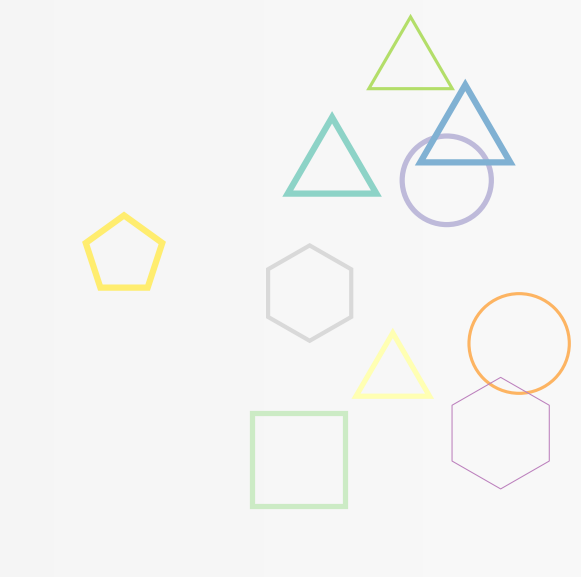[{"shape": "triangle", "thickness": 3, "radius": 0.44, "center": [0.571, 0.708]}, {"shape": "triangle", "thickness": 2.5, "radius": 0.37, "center": [0.676, 0.35]}, {"shape": "circle", "thickness": 2.5, "radius": 0.38, "center": [0.769, 0.687]}, {"shape": "triangle", "thickness": 3, "radius": 0.45, "center": [0.8, 0.763]}, {"shape": "circle", "thickness": 1.5, "radius": 0.43, "center": [0.893, 0.404]}, {"shape": "triangle", "thickness": 1.5, "radius": 0.41, "center": [0.706, 0.887]}, {"shape": "hexagon", "thickness": 2, "radius": 0.41, "center": [0.533, 0.492]}, {"shape": "hexagon", "thickness": 0.5, "radius": 0.48, "center": [0.861, 0.249]}, {"shape": "square", "thickness": 2.5, "radius": 0.4, "center": [0.514, 0.204]}, {"shape": "pentagon", "thickness": 3, "radius": 0.35, "center": [0.213, 0.557]}]